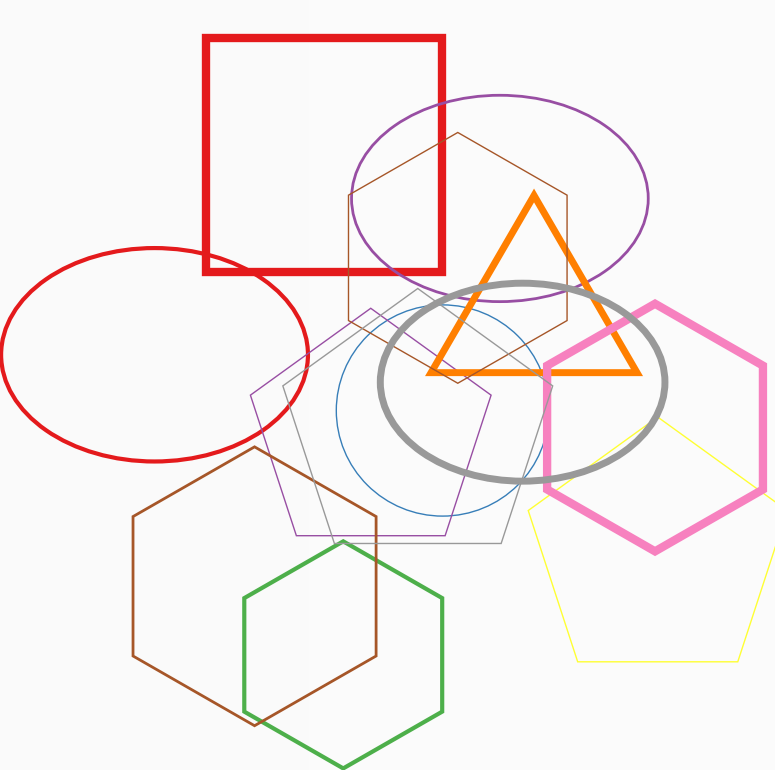[{"shape": "oval", "thickness": 1.5, "radius": 0.99, "center": [0.199, 0.539]}, {"shape": "square", "thickness": 3, "radius": 0.76, "center": [0.418, 0.798]}, {"shape": "circle", "thickness": 0.5, "radius": 0.69, "center": [0.571, 0.467]}, {"shape": "hexagon", "thickness": 1.5, "radius": 0.74, "center": [0.443, 0.15]}, {"shape": "oval", "thickness": 1, "radius": 0.96, "center": [0.645, 0.742]}, {"shape": "pentagon", "thickness": 0.5, "radius": 0.82, "center": [0.478, 0.436]}, {"shape": "triangle", "thickness": 2.5, "radius": 0.77, "center": [0.689, 0.593]}, {"shape": "pentagon", "thickness": 0.5, "radius": 0.88, "center": [0.849, 0.283]}, {"shape": "hexagon", "thickness": 1, "radius": 0.91, "center": [0.328, 0.239]}, {"shape": "hexagon", "thickness": 0.5, "radius": 0.81, "center": [0.591, 0.665]}, {"shape": "hexagon", "thickness": 3, "radius": 0.8, "center": [0.845, 0.445]}, {"shape": "oval", "thickness": 2.5, "radius": 0.92, "center": [0.674, 0.504]}, {"shape": "pentagon", "thickness": 0.5, "radius": 0.92, "center": [0.539, 0.442]}]